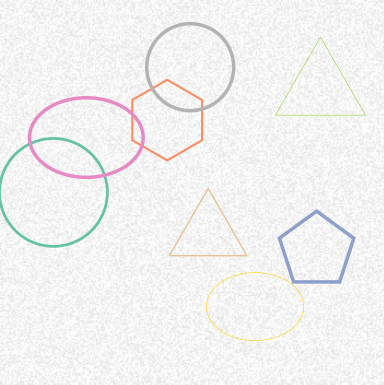[{"shape": "circle", "thickness": 2, "radius": 0.7, "center": [0.139, 0.5]}, {"shape": "hexagon", "thickness": 1.5, "radius": 0.52, "center": [0.434, 0.688]}, {"shape": "pentagon", "thickness": 2.5, "radius": 0.51, "center": [0.822, 0.35]}, {"shape": "oval", "thickness": 2.5, "radius": 0.74, "center": [0.224, 0.643]}, {"shape": "triangle", "thickness": 0.5, "radius": 0.68, "center": [0.832, 0.768]}, {"shape": "oval", "thickness": 0.5, "radius": 0.63, "center": [0.662, 0.204]}, {"shape": "triangle", "thickness": 1, "radius": 0.58, "center": [0.541, 0.394]}, {"shape": "circle", "thickness": 2.5, "radius": 0.56, "center": [0.494, 0.825]}]